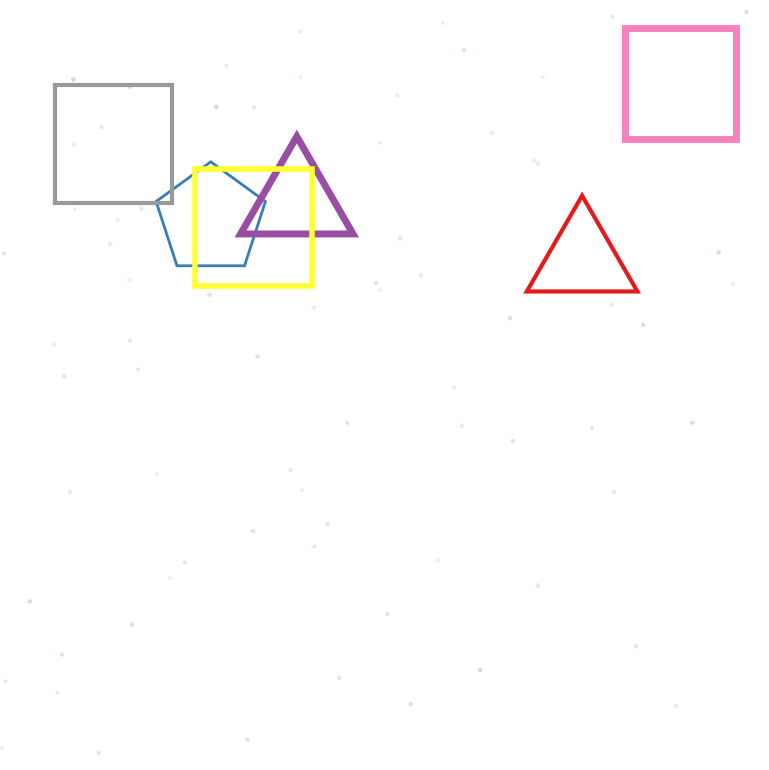[{"shape": "triangle", "thickness": 1.5, "radius": 0.41, "center": [0.756, 0.663]}, {"shape": "pentagon", "thickness": 1, "radius": 0.37, "center": [0.274, 0.715]}, {"shape": "triangle", "thickness": 2.5, "radius": 0.42, "center": [0.385, 0.738]}, {"shape": "square", "thickness": 2, "radius": 0.38, "center": [0.329, 0.704]}, {"shape": "square", "thickness": 2.5, "radius": 0.36, "center": [0.884, 0.892]}, {"shape": "square", "thickness": 1.5, "radius": 0.38, "center": [0.147, 0.813]}]